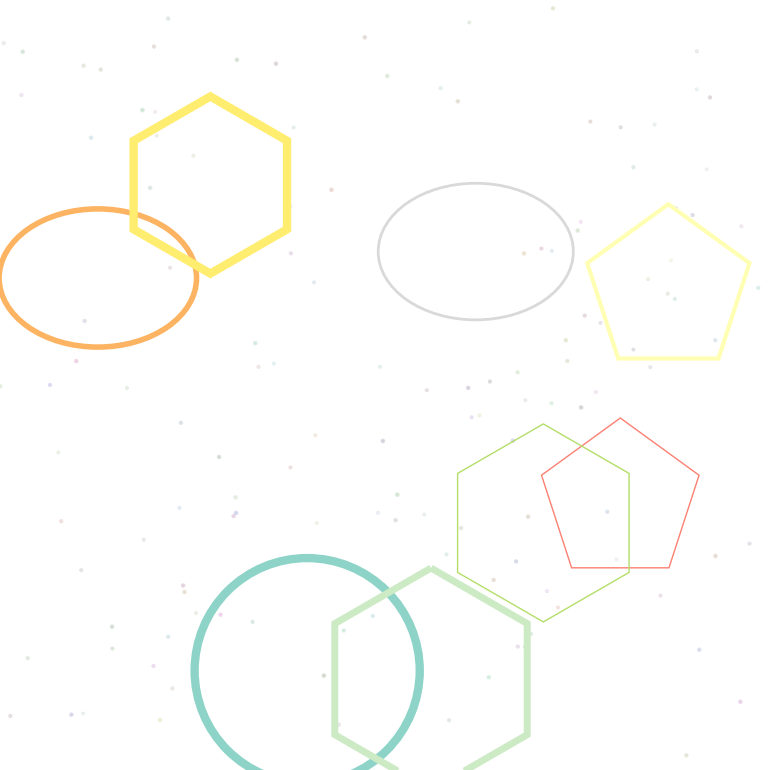[{"shape": "circle", "thickness": 3, "radius": 0.73, "center": [0.399, 0.129]}, {"shape": "pentagon", "thickness": 1.5, "radius": 0.55, "center": [0.868, 0.624]}, {"shape": "pentagon", "thickness": 0.5, "radius": 0.54, "center": [0.806, 0.35]}, {"shape": "oval", "thickness": 2, "radius": 0.64, "center": [0.127, 0.639]}, {"shape": "hexagon", "thickness": 0.5, "radius": 0.64, "center": [0.706, 0.321]}, {"shape": "oval", "thickness": 1, "radius": 0.63, "center": [0.618, 0.673]}, {"shape": "hexagon", "thickness": 2.5, "radius": 0.72, "center": [0.56, 0.118]}, {"shape": "hexagon", "thickness": 3, "radius": 0.58, "center": [0.273, 0.76]}]